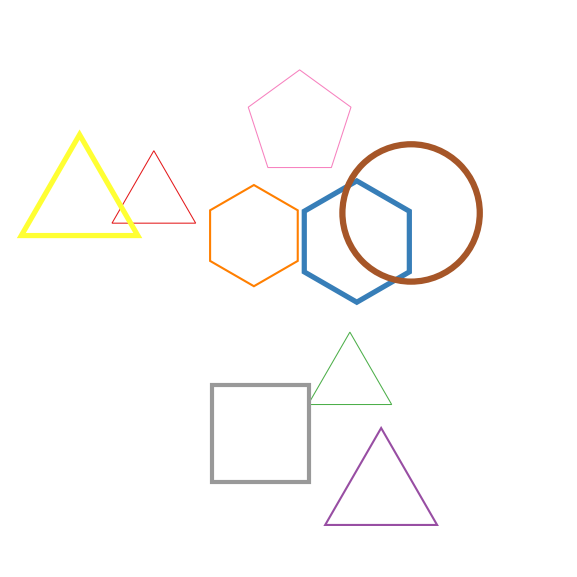[{"shape": "triangle", "thickness": 0.5, "radius": 0.42, "center": [0.266, 0.655]}, {"shape": "hexagon", "thickness": 2.5, "radius": 0.53, "center": [0.618, 0.581]}, {"shape": "triangle", "thickness": 0.5, "radius": 0.42, "center": [0.606, 0.34]}, {"shape": "triangle", "thickness": 1, "radius": 0.56, "center": [0.66, 0.146]}, {"shape": "hexagon", "thickness": 1, "radius": 0.44, "center": [0.44, 0.591]}, {"shape": "triangle", "thickness": 2.5, "radius": 0.58, "center": [0.138, 0.649]}, {"shape": "circle", "thickness": 3, "radius": 0.59, "center": [0.712, 0.63]}, {"shape": "pentagon", "thickness": 0.5, "radius": 0.47, "center": [0.519, 0.785]}, {"shape": "square", "thickness": 2, "radius": 0.42, "center": [0.451, 0.249]}]